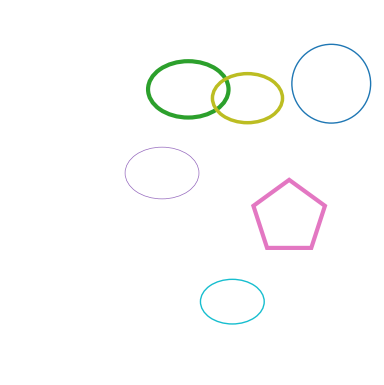[{"shape": "circle", "thickness": 1, "radius": 0.51, "center": [0.86, 0.783]}, {"shape": "oval", "thickness": 3, "radius": 0.52, "center": [0.489, 0.768]}, {"shape": "oval", "thickness": 0.5, "radius": 0.48, "center": [0.421, 0.551]}, {"shape": "pentagon", "thickness": 3, "radius": 0.49, "center": [0.751, 0.435]}, {"shape": "oval", "thickness": 2.5, "radius": 0.46, "center": [0.643, 0.745]}, {"shape": "oval", "thickness": 1, "radius": 0.41, "center": [0.603, 0.217]}]